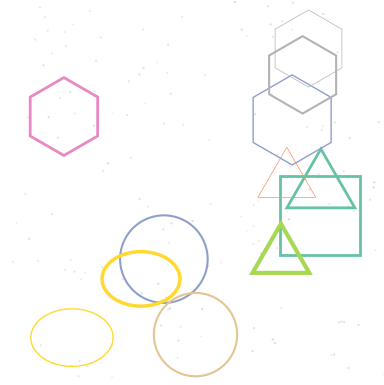[{"shape": "triangle", "thickness": 2, "radius": 0.51, "center": [0.833, 0.511]}, {"shape": "square", "thickness": 2, "radius": 0.52, "center": [0.831, 0.44]}, {"shape": "triangle", "thickness": 0.5, "radius": 0.43, "center": [0.745, 0.531]}, {"shape": "hexagon", "thickness": 1, "radius": 0.58, "center": [0.759, 0.689]}, {"shape": "circle", "thickness": 1.5, "radius": 0.57, "center": [0.426, 0.327]}, {"shape": "hexagon", "thickness": 2, "radius": 0.51, "center": [0.166, 0.697]}, {"shape": "triangle", "thickness": 3, "radius": 0.42, "center": [0.73, 0.334]}, {"shape": "oval", "thickness": 2.5, "radius": 0.51, "center": [0.366, 0.276]}, {"shape": "oval", "thickness": 1, "radius": 0.53, "center": [0.187, 0.123]}, {"shape": "circle", "thickness": 1.5, "radius": 0.54, "center": [0.508, 0.131]}, {"shape": "hexagon", "thickness": 1.5, "radius": 0.5, "center": [0.786, 0.806]}, {"shape": "hexagon", "thickness": 0.5, "radius": 0.5, "center": [0.801, 0.874]}]